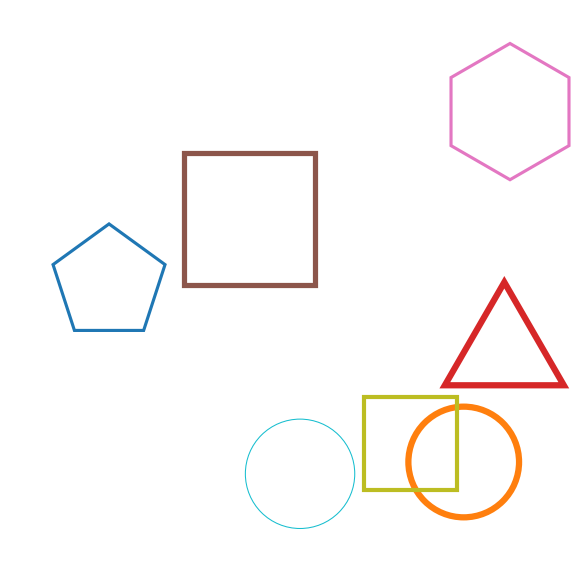[{"shape": "pentagon", "thickness": 1.5, "radius": 0.51, "center": [0.189, 0.509]}, {"shape": "circle", "thickness": 3, "radius": 0.48, "center": [0.803, 0.199]}, {"shape": "triangle", "thickness": 3, "radius": 0.59, "center": [0.873, 0.391]}, {"shape": "square", "thickness": 2.5, "radius": 0.57, "center": [0.432, 0.62]}, {"shape": "hexagon", "thickness": 1.5, "radius": 0.59, "center": [0.883, 0.806]}, {"shape": "square", "thickness": 2, "radius": 0.4, "center": [0.71, 0.23]}, {"shape": "circle", "thickness": 0.5, "radius": 0.47, "center": [0.52, 0.179]}]